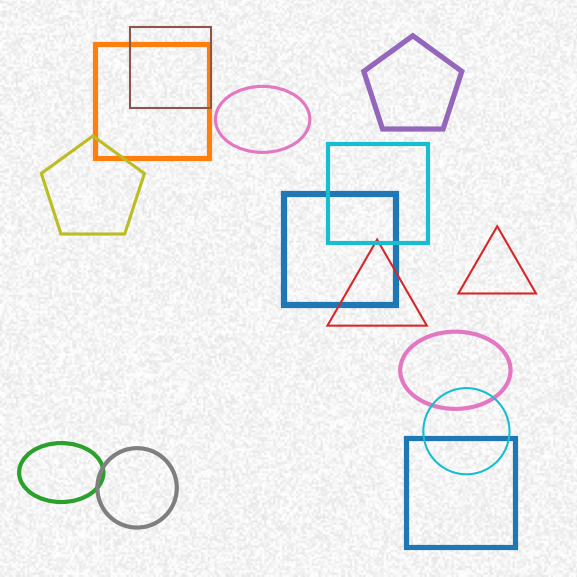[{"shape": "square", "thickness": 2.5, "radius": 0.47, "center": [0.797, 0.147]}, {"shape": "square", "thickness": 3, "radius": 0.48, "center": [0.589, 0.567]}, {"shape": "square", "thickness": 2.5, "radius": 0.49, "center": [0.263, 0.824]}, {"shape": "oval", "thickness": 2, "radius": 0.36, "center": [0.106, 0.181]}, {"shape": "triangle", "thickness": 1, "radius": 0.5, "center": [0.653, 0.485]}, {"shape": "triangle", "thickness": 1, "radius": 0.39, "center": [0.861, 0.53]}, {"shape": "pentagon", "thickness": 2.5, "radius": 0.45, "center": [0.715, 0.848]}, {"shape": "square", "thickness": 1, "radius": 0.35, "center": [0.295, 0.883]}, {"shape": "oval", "thickness": 2, "radius": 0.48, "center": [0.789, 0.358]}, {"shape": "oval", "thickness": 1.5, "radius": 0.41, "center": [0.455, 0.792]}, {"shape": "circle", "thickness": 2, "radius": 0.34, "center": [0.237, 0.154]}, {"shape": "pentagon", "thickness": 1.5, "radius": 0.47, "center": [0.161, 0.67]}, {"shape": "square", "thickness": 2, "radius": 0.43, "center": [0.655, 0.664]}, {"shape": "circle", "thickness": 1, "radius": 0.37, "center": [0.808, 0.252]}]